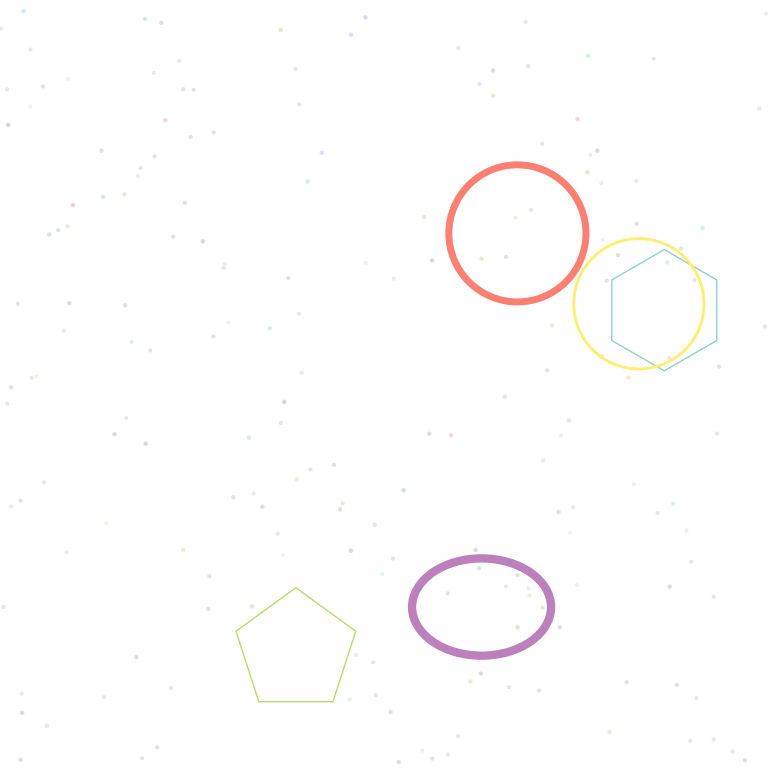[{"shape": "hexagon", "thickness": 0.5, "radius": 0.39, "center": [0.863, 0.597]}, {"shape": "circle", "thickness": 2.5, "radius": 0.45, "center": [0.672, 0.697]}, {"shape": "pentagon", "thickness": 0.5, "radius": 0.41, "center": [0.384, 0.155]}, {"shape": "oval", "thickness": 3, "radius": 0.45, "center": [0.625, 0.212]}, {"shape": "circle", "thickness": 1, "radius": 0.42, "center": [0.83, 0.605]}]